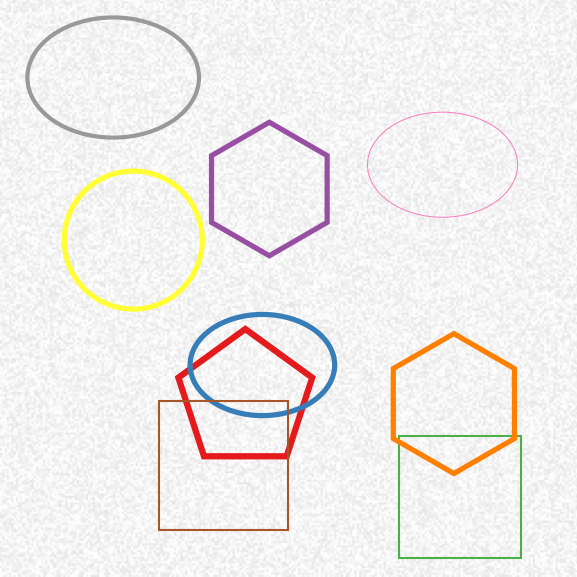[{"shape": "pentagon", "thickness": 3, "radius": 0.61, "center": [0.425, 0.308]}, {"shape": "oval", "thickness": 2.5, "radius": 0.63, "center": [0.454, 0.367]}, {"shape": "square", "thickness": 1, "radius": 0.53, "center": [0.797, 0.139]}, {"shape": "hexagon", "thickness": 2.5, "radius": 0.58, "center": [0.466, 0.672]}, {"shape": "hexagon", "thickness": 2.5, "radius": 0.61, "center": [0.786, 0.3]}, {"shape": "circle", "thickness": 2.5, "radius": 0.6, "center": [0.231, 0.583]}, {"shape": "square", "thickness": 1, "radius": 0.56, "center": [0.387, 0.194]}, {"shape": "oval", "thickness": 0.5, "radius": 0.65, "center": [0.766, 0.714]}, {"shape": "oval", "thickness": 2, "radius": 0.74, "center": [0.196, 0.865]}]